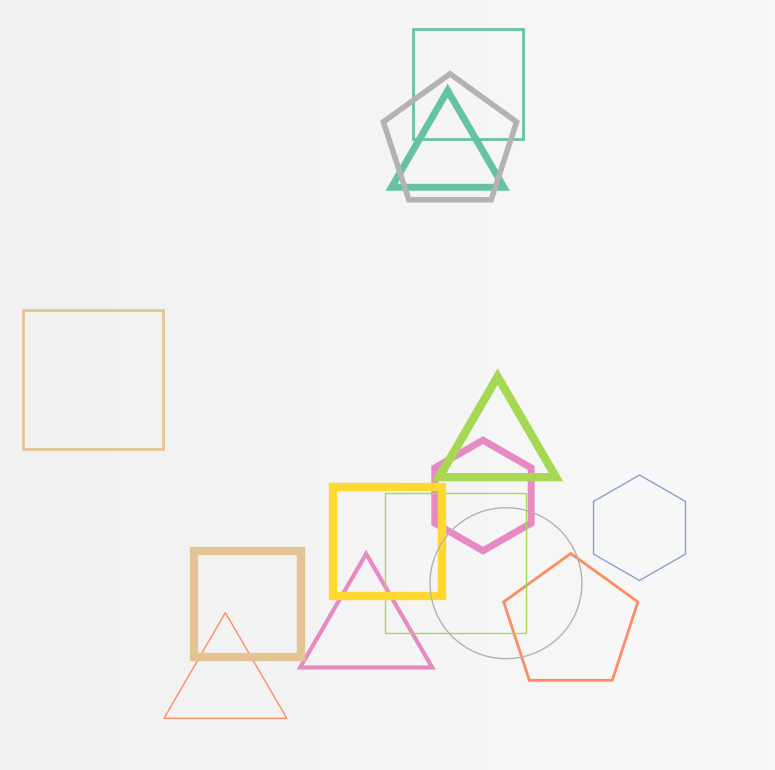[{"shape": "square", "thickness": 1, "radius": 0.36, "center": [0.604, 0.89]}, {"shape": "triangle", "thickness": 2.5, "radius": 0.42, "center": [0.578, 0.799]}, {"shape": "pentagon", "thickness": 1, "radius": 0.46, "center": [0.737, 0.19]}, {"shape": "triangle", "thickness": 0.5, "radius": 0.46, "center": [0.291, 0.113]}, {"shape": "hexagon", "thickness": 0.5, "radius": 0.34, "center": [0.825, 0.315]}, {"shape": "hexagon", "thickness": 2.5, "radius": 0.36, "center": [0.623, 0.357]}, {"shape": "triangle", "thickness": 1.5, "radius": 0.49, "center": [0.472, 0.182]}, {"shape": "square", "thickness": 0.5, "radius": 0.46, "center": [0.588, 0.269]}, {"shape": "triangle", "thickness": 3, "radius": 0.44, "center": [0.642, 0.424]}, {"shape": "square", "thickness": 3, "radius": 0.35, "center": [0.5, 0.297]}, {"shape": "square", "thickness": 1, "radius": 0.45, "center": [0.12, 0.507]}, {"shape": "square", "thickness": 3, "radius": 0.34, "center": [0.319, 0.216]}, {"shape": "pentagon", "thickness": 2, "radius": 0.45, "center": [0.581, 0.814]}, {"shape": "circle", "thickness": 0.5, "radius": 0.49, "center": [0.653, 0.243]}]